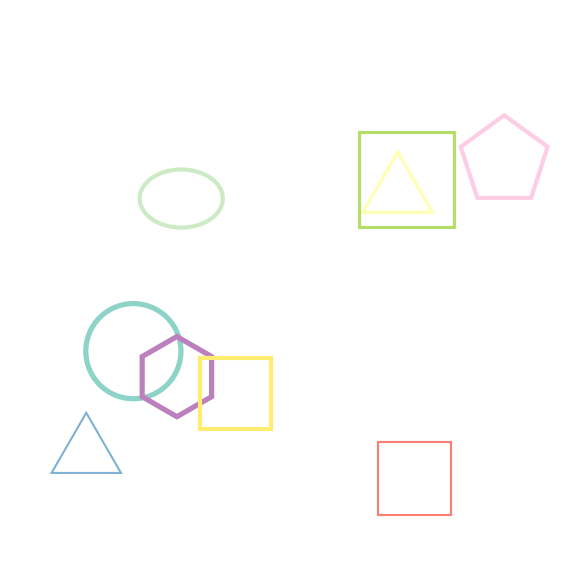[{"shape": "circle", "thickness": 2.5, "radius": 0.41, "center": [0.231, 0.391]}, {"shape": "triangle", "thickness": 1.5, "radius": 0.35, "center": [0.689, 0.666]}, {"shape": "square", "thickness": 1, "radius": 0.31, "center": [0.718, 0.17]}, {"shape": "triangle", "thickness": 1, "radius": 0.35, "center": [0.149, 0.215]}, {"shape": "square", "thickness": 1.5, "radius": 0.41, "center": [0.704, 0.689]}, {"shape": "pentagon", "thickness": 2, "radius": 0.4, "center": [0.873, 0.72]}, {"shape": "hexagon", "thickness": 2.5, "radius": 0.35, "center": [0.306, 0.347]}, {"shape": "oval", "thickness": 2, "radius": 0.36, "center": [0.314, 0.655]}, {"shape": "square", "thickness": 2, "radius": 0.31, "center": [0.408, 0.317]}]